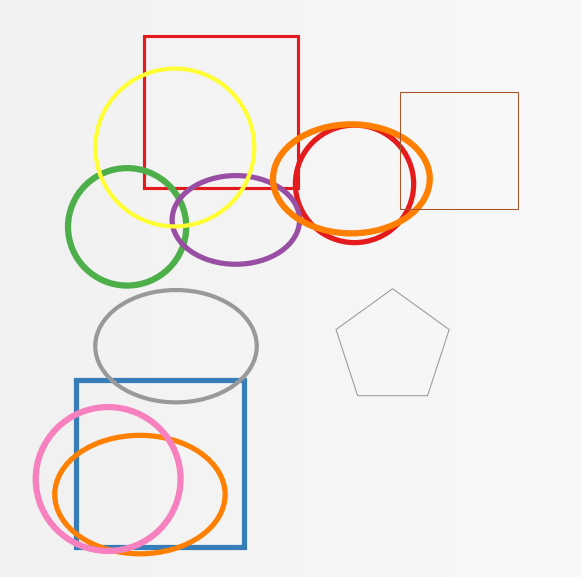[{"shape": "square", "thickness": 1.5, "radius": 0.66, "center": [0.38, 0.805]}, {"shape": "circle", "thickness": 2.5, "radius": 0.51, "center": [0.61, 0.681]}, {"shape": "square", "thickness": 2.5, "radius": 0.72, "center": [0.276, 0.197]}, {"shape": "circle", "thickness": 3, "radius": 0.51, "center": [0.219, 0.606]}, {"shape": "oval", "thickness": 2.5, "radius": 0.55, "center": [0.406, 0.618]}, {"shape": "oval", "thickness": 3, "radius": 0.67, "center": [0.605, 0.689]}, {"shape": "oval", "thickness": 2.5, "radius": 0.73, "center": [0.241, 0.143]}, {"shape": "circle", "thickness": 2, "radius": 0.68, "center": [0.301, 0.744]}, {"shape": "square", "thickness": 0.5, "radius": 0.51, "center": [0.789, 0.738]}, {"shape": "circle", "thickness": 3, "radius": 0.62, "center": [0.186, 0.17]}, {"shape": "pentagon", "thickness": 0.5, "radius": 0.51, "center": [0.675, 0.397]}, {"shape": "oval", "thickness": 2, "radius": 0.69, "center": [0.303, 0.4]}]